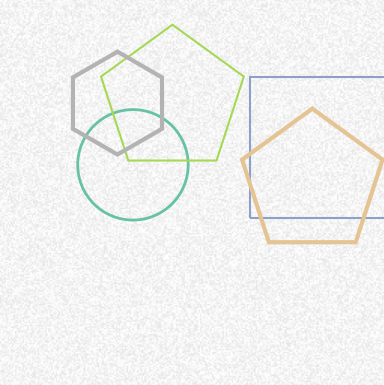[{"shape": "circle", "thickness": 2, "radius": 0.72, "center": [0.345, 0.572]}, {"shape": "square", "thickness": 1.5, "radius": 0.92, "center": [0.831, 0.617]}, {"shape": "pentagon", "thickness": 1.5, "radius": 0.97, "center": [0.448, 0.741]}, {"shape": "pentagon", "thickness": 3, "radius": 0.96, "center": [0.811, 0.526]}, {"shape": "hexagon", "thickness": 3, "radius": 0.67, "center": [0.305, 0.732]}]